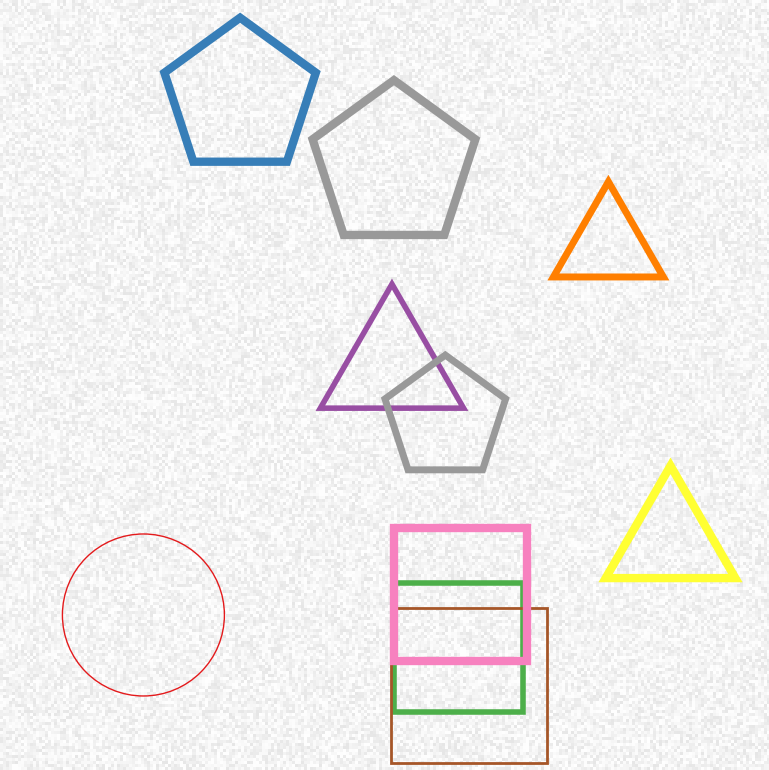[{"shape": "circle", "thickness": 0.5, "radius": 0.53, "center": [0.186, 0.201]}, {"shape": "pentagon", "thickness": 3, "radius": 0.52, "center": [0.312, 0.874]}, {"shape": "square", "thickness": 2, "radius": 0.42, "center": [0.596, 0.16]}, {"shape": "triangle", "thickness": 2, "radius": 0.54, "center": [0.509, 0.524]}, {"shape": "triangle", "thickness": 2.5, "radius": 0.41, "center": [0.79, 0.682]}, {"shape": "triangle", "thickness": 3, "radius": 0.49, "center": [0.871, 0.298]}, {"shape": "square", "thickness": 1, "radius": 0.5, "center": [0.609, 0.11]}, {"shape": "square", "thickness": 3, "radius": 0.43, "center": [0.598, 0.228]}, {"shape": "pentagon", "thickness": 2.5, "radius": 0.41, "center": [0.578, 0.456]}, {"shape": "pentagon", "thickness": 3, "radius": 0.56, "center": [0.512, 0.785]}]